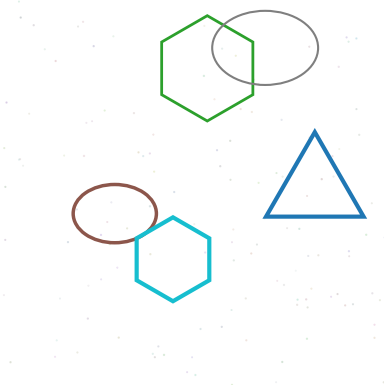[{"shape": "triangle", "thickness": 3, "radius": 0.73, "center": [0.818, 0.51]}, {"shape": "hexagon", "thickness": 2, "radius": 0.68, "center": [0.538, 0.822]}, {"shape": "oval", "thickness": 2.5, "radius": 0.54, "center": [0.298, 0.445]}, {"shape": "oval", "thickness": 1.5, "radius": 0.69, "center": [0.689, 0.876]}, {"shape": "hexagon", "thickness": 3, "radius": 0.54, "center": [0.449, 0.327]}]